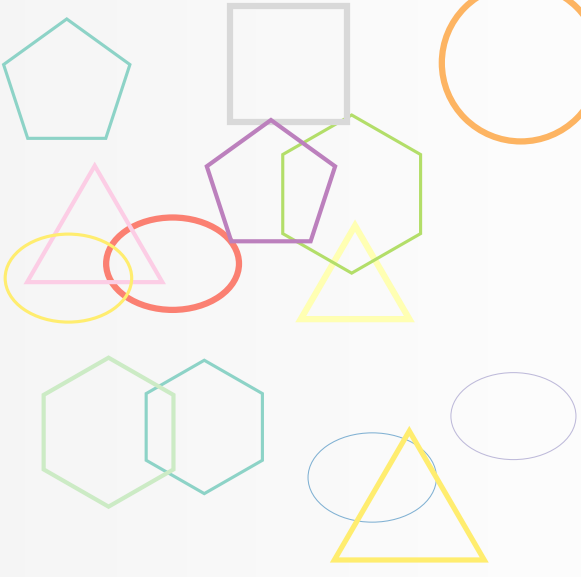[{"shape": "pentagon", "thickness": 1.5, "radius": 0.57, "center": [0.115, 0.852]}, {"shape": "hexagon", "thickness": 1.5, "radius": 0.58, "center": [0.351, 0.26]}, {"shape": "triangle", "thickness": 3, "radius": 0.54, "center": [0.611, 0.5]}, {"shape": "oval", "thickness": 0.5, "radius": 0.54, "center": [0.883, 0.279]}, {"shape": "oval", "thickness": 3, "radius": 0.57, "center": [0.297, 0.543]}, {"shape": "oval", "thickness": 0.5, "radius": 0.55, "center": [0.64, 0.172]}, {"shape": "circle", "thickness": 3, "radius": 0.68, "center": [0.896, 0.89]}, {"shape": "hexagon", "thickness": 1.5, "radius": 0.68, "center": [0.605, 0.663]}, {"shape": "triangle", "thickness": 2, "radius": 0.67, "center": [0.163, 0.578]}, {"shape": "square", "thickness": 3, "radius": 0.5, "center": [0.496, 0.889]}, {"shape": "pentagon", "thickness": 2, "radius": 0.58, "center": [0.466, 0.675]}, {"shape": "hexagon", "thickness": 2, "radius": 0.64, "center": [0.187, 0.251]}, {"shape": "triangle", "thickness": 2.5, "radius": 0.74, "center": [0.704, 0.104]}, {"shape": "oval", "thickness": 1.5, "radius": 0.54, "center": [0.118, 0.518]}]